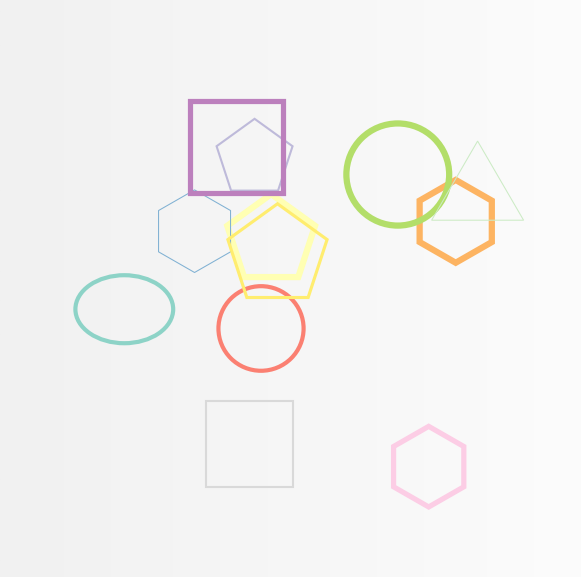[{"shape": "oval", "thickness": 2, "radius": 0.42, "center": [0.214, 0.464]}, {"shape": "pentagon", "thickness": 3, "radius": 0.4, "center": [0.467, 0.584]}, {"shape": "pentagon", "thickness": 1, "radius": 0.34, "center": [0.438, 0.725]}, {"shape": "circle", "thickness": 2, "radius": 0.37, "center": [0.449, 0.43]}, {"shape": "hexagon", "thickness": 0.5, "radius": 0.36, "center": [0.335, 0.599]}, {"shape": "hexagon", "thickness": 3, "radius": 0.36, "center": [0.784, 0.616]}, {"shape": "circle", "thickness": 3, "radius": 0.44, "center": [0.684, 0.697]}, {"shape": "hexagon", "thickness": 2.5, "radius": 0.35, "center": [0.738, 0.191]}, {"shape": "square", "thickness": 1, "radius": 0.37, "center": [0.429, 0.231]}, {"shape": "square", "thickness": 2.5, "radius": 0.4, "center": [0.407, 0.744]}, {"shape": "triangle", "thickness": 0.5, "radius": 0.46, "center": [0.822, 0.663]}, {"shape": "pentagon", "thickness": 1.5, "radius": 0.45, "center": [0.477, 0.557]}]